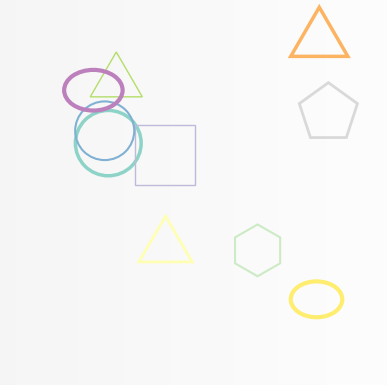[{"shape": "circle", "thickness": 2.5, "radius": 0.42, "center": [0.279, 0.628]}, {"shape": "triangle", "thickness": 2, "radius": 0.4, "center": [0.427, 0.359]}, {"shape": "square", "thickness": 1, "radius": 0.39, "center": [0.425, 0.597]}, {"shape": "circle", "thickness": 1.5, "radius": 0.38, "center": [0.27, 0.66]}, {"shape": "triangle", "thickness": 2.5, "radius": 0.43, "center": [0.824, 0.896]}, {"shape": "triangle", "thickness": 1, "radius": 0.39, "center": [0.3, 0.787]}, {"shape": "pentagon", "thickness": 2, "radius": 0.39, "center": [0.847, 0.707]}, {"shape": "oval", "thickness": 3, "radius": 0.38, "center": [0.241, 0.766]}, {"shape": "hexagon", "thickness": 1.5, "radius": 0.34, "center": [0.665, 0.35]}, {"shape": "oval", "thickness": 3, "radius": 0.33, "center": [0.817, 0.223]}]